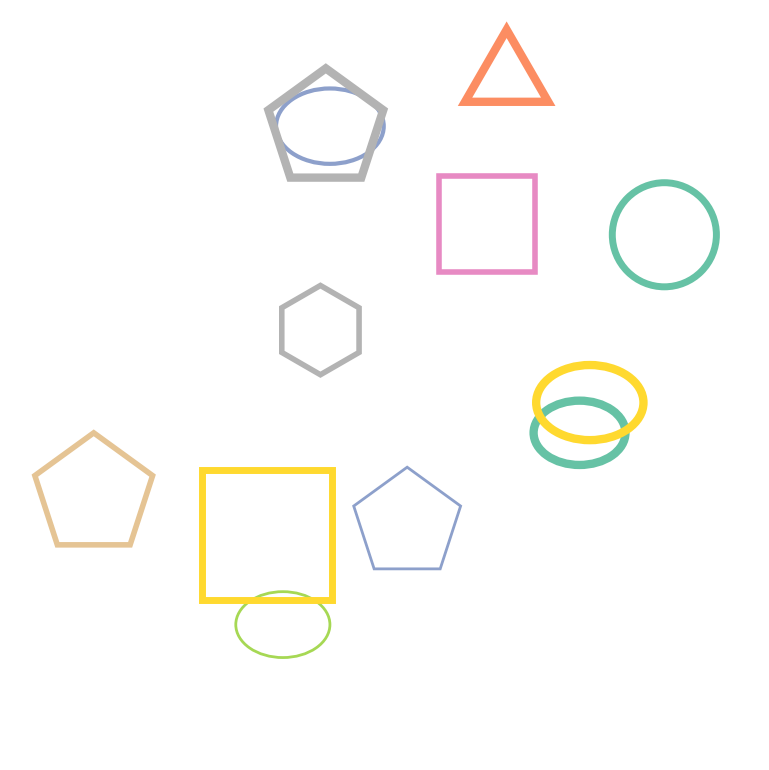[{"shape": "oval", "thickness": 3, "radius": 0.3, "center": [0.753, 0.438]}, {"shape": "circle", "thickness": 2.5, "radius": 0.34, "center": [0.863, 0.695]}, {"shape": "triangle", "thickness": 3, "radius": 0.31, "center": [0.658, 0.899]}, {"shape": "oval", "thickness": 1.5, "radius": 0.35, "center": [0.428, 0.836]}, {"shape": "pentagon", "thickness": 1, "radius": 0.36, "center": [0.529, 0.32]}, {"shape": "square", "thickness": 2, "radius": 0.31, "center": [0.633, 0.709]}, {"shape": "oval", "thickness": 1, "radius": 0.31, "center": [0.367, 0.189]}, {"shape": "oval", "thickness": 3, "radius": 0.35, "center": [0.766, 0.477]}, {"shape": "square", "thickness": 2.5, "radius": 0.42, "center": [0.347, 0.305]}, {"shape": "pentagon", "thickness": 2, "radius": 0.4, "center": [0.122, 0.357]}, {"shape": "hexagon", "thickness": 2, "radius": 0.29, "center": [0.416, 0.571]}, {"shape": "pentagon", "thickness": 3, "radius": 0.39, "center": [0.423, 0.833]}]